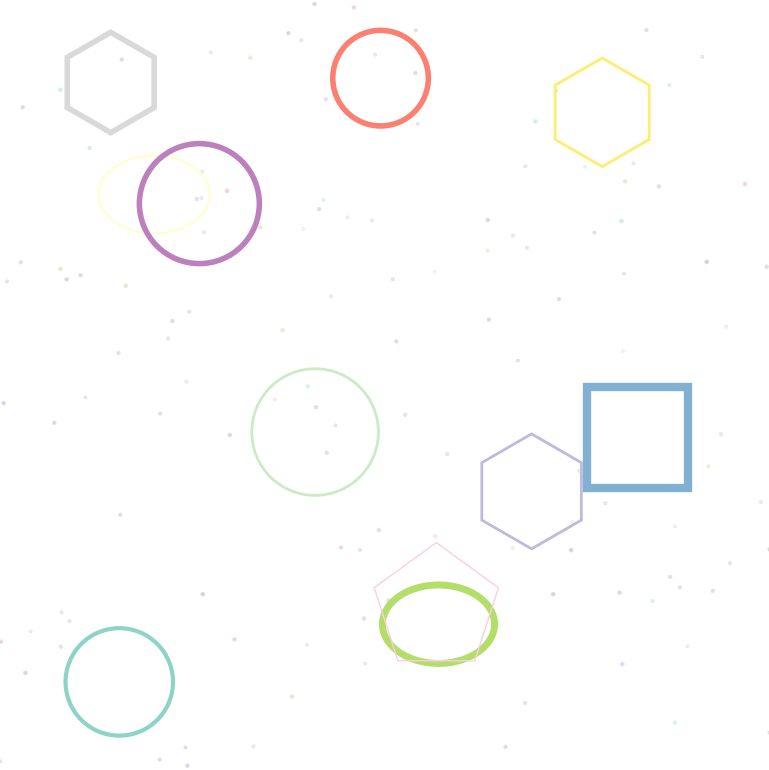[{"shape": "circle", "thickness": 1.5, "radius": 0.35, "center": [0.155, 0.114]}, {"shape": "oval", "thickness": 0.5, "radius": 0.36, "center": [0.2, 0.747]}, {"shape": "hexagon", "thickness": 1, "radius": 0.37, "center": [0.69, 0.362]}, {"shape": "circle", "thickness": 2, "radius": 0.31, "center": [0.494, 0.899]}, {"shape": "square", "thickness": 3, "radius": 0.33, "center": [0.828, 0.432]}, {"shape": "oval", "thickness": 2.5, "radius": 0.36, "center": [0.569, 0.189]}, {"shape": "pentagon", "thickness": 0.5, "radius": 0.42, "center": [0.567, 0.211]}, {"shape": "hexagon", "thickness": 2, "radius": 0.33, "center": [0.144, 0.893]}, {"shape": "circle", "thickness": 2, "radius": 0.39, "center": [0.259, 0.736]}, {"shape": "circle", "thickness": 1, "radius": 0.41, "center": [0.409, 0.439]}, {"shape": "hexagon", "thickness": 1, "radius": 0.35, "center": [0.782, 0.854]}]